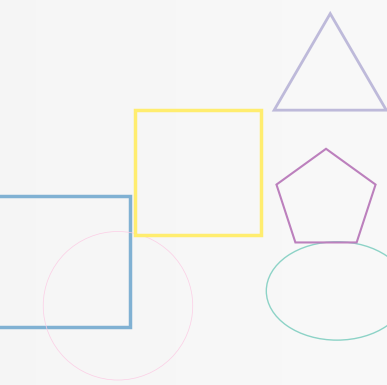[{"shape": "oval", "thickness": 1, "radius": 0.91, "center": [0.87, 0.244]}, {"shape": "triangle", "thickness": 2, "radius": 0.84, "center": [0.852, 0.797]}, {"shape": "square", "thickness": 2.5, "radius": 0.85, "center": [0.165, 0.32]}, {"shape": "circle", "thickness": 0.5, "radius": 0.96, "center": [0.304, 0.206]}, {"shape": "pentagon", "thickness": 1.5, "radius": 0.67, "center": [0.841, 0.479]}, {"shape": "square", "thickness": 2.5, "radius": 0.81, "center": [0.511, 0.553]}]